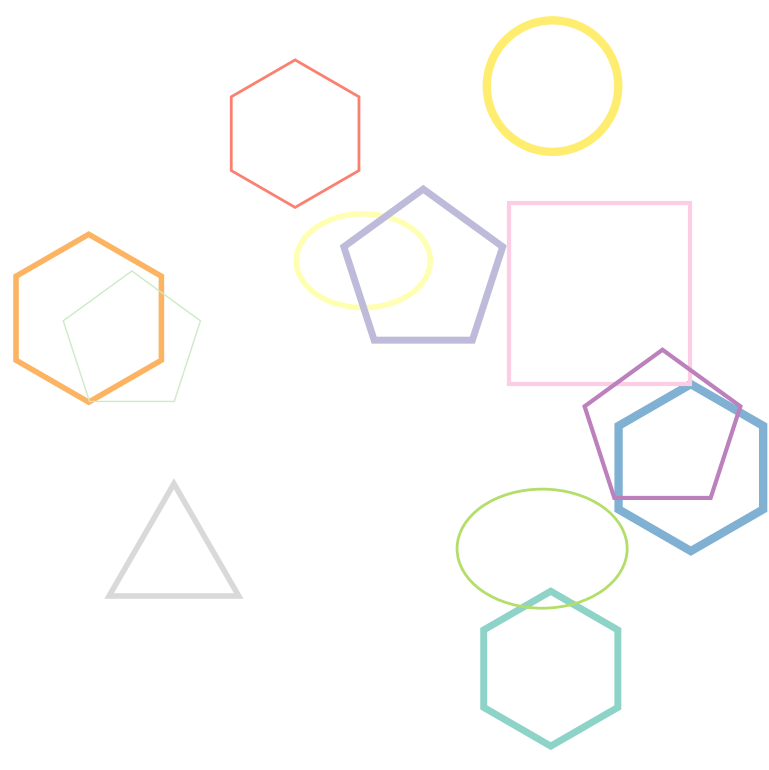[{"shape": "hexagon", "thickness": 2.5, "radius": 0.5, "center": [0.715, 0.132]}, {"shape": "oval", "thickness": 2, "radius": 0.44, "center": [0.472, 0.661]}, {"shape": "pentagon", "thickness": 2.5, "radius": 0.54, "center": [0.55, 0.646]}, {"shape": "hexagon", "thickness": 1, "radius": 0.48, "center": [0.383, 0.826]}, {"shape": "hexagon", "thickness": 3, "radius": 0.54, "center": [0.897, 0.393]}, {"shape": "hexagon", "thickness": 2, "radius": 0.55, "center": [0.115, 0.587]}, {"shape": "oval", "thickness": 1, "radius": 0.55, "center": [0.704, 0.287]}, {"shape": "square", "thickness": 1.5, "radius": 0.59, "center": [0.779, 0.619]}, {"shape": "triangle", "thickness": 2, "radius": 0.49, "center": [0.226, 0.275]}, {"shape": "pentagon", "thickness": 1.5, "radius": 0.53, "center": [0.86, 0.439]}, {"shape": "pentagon", "thickness": 0.5, "radius": 0.47, "center": [0.171, 0.554]}, {"shape": "circle", "thickness": 3, "radius": 0.43, "center": [0.718, 0.888]}]